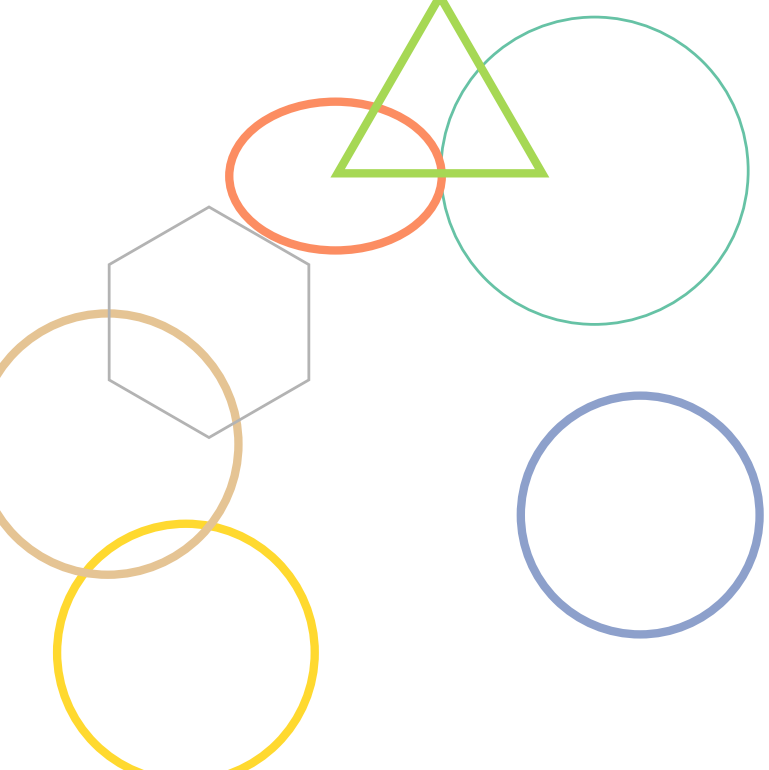[{"shape": "circle", "thickness": 1, "radius": 1.0, "center": [0.772, 0.778]}, {"shape": "oval", "thickness": 3, "radius": 0.69, "center": [0.436, 0.771]}, {"shape": "circle", "thickness": 3, "radius": 0.78, "center": [0.831, 0.331]}, {"shape": "triangle", "thickness": 3, "radius": 0.77, "center": [0.571, 0.852]}, {"shape": "circle", "thickness": 3, "radius": 0.84, "center": [0.241, 0.152]}, {"shape": "circle", "thickness": 3, "radius": 0.85, "center": [0.14, 0.423]}, {"shape": "hexagon", "thickness": 1, "radius": 0.75, "center": [0.271, 0.581]}]